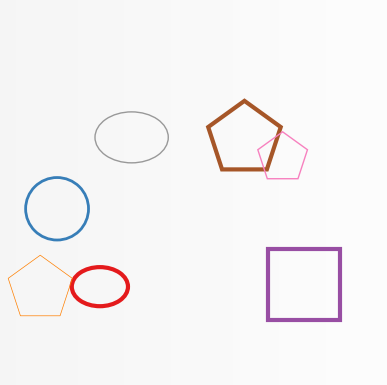[{"shape": "oval", "thickness": 3, "radius": 0.36, "center": [0.258, 0.255]}, {"shape": "circle", "thickness": 2, "radius": 0.41, "center": [0.147, 0.458]}, {"shape": "square", "thickness": 3, "radius": 0.46, "center": [0.785, 0.262]}, {"shape": "pentagon", "thickness": 0.5, "radius": 0.44, "center": [0.104, 0.25]}, {"shape": "pentagon", "thickness": 3, "radius": 0.49, "center": [0.631, 0.64]}, {"shape": "pentagon", "thickness": 1, "radius": 0.34, "center": [0.729, 0.59]}, {"shape": "oval", "thickness": 1, "radius": 0.47, "center": [0.34, 0.643]}]